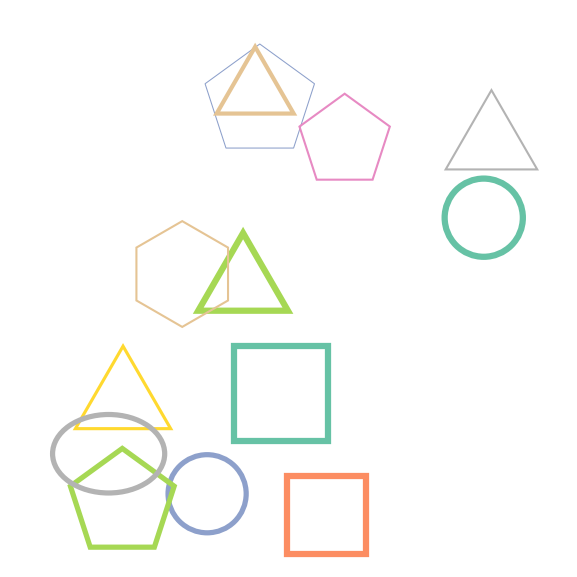[{"shape": "square", "thickness": 3, "radius": 0.41, "center": [0.486, 0.318]}, {"shape": "circle", "thickness": 3, "radius": 0.34, "center": [0.838, 0.622]}, {"shape": "square", "thickness": 3, "radius": 0.34, "center": [0.565, 0.107]}, {"shape": "circle", "thickness": 2.5, "radius": 0.34, "center": [0.359, 0.144]}, {"shape": "pentagon", "thickness": 0.5, "radius": 0.5, "center": [0.45, 0.823]}, {"shape": "pentagon", "thickness": 1, "radius": 0.41, "center": [0.597, 0.755]}, {"shape": "pentagon", "thickness": 2.5, "radius": 0.47, "center": [0.212, 0.128]}, {"shape": "triangle", "thickness": 3, "radius": 0.45, "center": [0.421, 0.506]}, {"shape": "triangle", "thickness": 1.5, "radius": 0.48, "center": [0.213, 0.304]}, {"shape": "hexagon", "thickness": 1, "radius": 0.46, "center": [0.316, 0.525]}, {"shape": "triangle", "thickness": 2, "radius": 0.39, "center": [0.442, 0.841]}, {"shape": "oval", "thickness": 2.5, "radius": 0.49, "center": [0.188, 0.213]}, {"shape": "triangle", "thickness": 1, "radius": 0.46, "center": [0.851, 0.752]}]